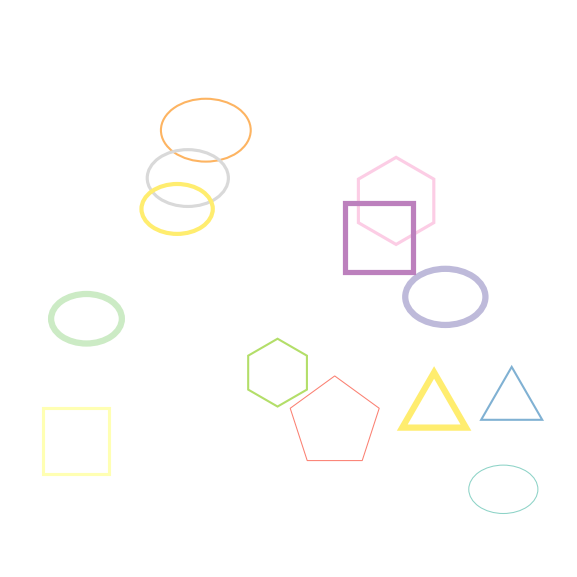[{"shape": "oval", "thickness": 0.5, "radius": 0.3, "center": [0.872, 0.152]}, {"shape": "square", "thickness": 1.5, "radius": 0.29, "center": [0.131, 0.236]}, {"shape": "oval", "thickness": 3, "radius": 0.35, "center": [0.771, 0.485]}, {"shape": "pentagon", "thickness": 0.5, "radius": 0.41, "center": [0.58, 0.267]}, {"shape": "triangle", "thickness": 1, "radius": 0.31, "center": [0.886, 0.303]}, {"shape": "oval", "thickness": 1, "radius": 0.39, "center": [0.356, 0.774]}, {"shape": "hexagon", "thickness": 1, "radius": 0.29, "center": [0.481, 0.354]}, {"shape": "hexagon", "thickness": 1.5, "radius": 0.38, "center": [0.686, 0.651]}, {"shape": "oval", "thickness": 1.5, "radius": 0.35, "center": [0.325, 0.691]}, {"shape": "square", "thickness": 2.5, "radius": 0.3, "center": [0.656, 0.588]}, {"shape": "oval", "thickness": 3, "radius": 0.31, "center": [0.15, 0.447]}, {"shape": "triangle", "thickness": 3, "radius": 0.32, "center": [0.752, 0.291]}, {"shape": "oval", "thickness": 2, "radius": 0.31, "center": [0.307, 0.637]}]